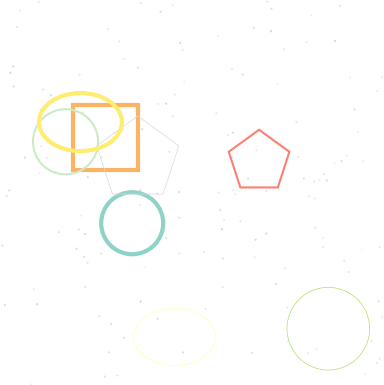[{"shape": "circle", "thickness": 3, "radius": 0.4, "center": [0.343, 0.42]}, {"shape": "oval", "thickness": 0.5, "radius": 0.53, "center": [0.453, 0.125]}, {"shape": "pentagon", "thickness": 1.5, "radius": 0.41, "center": [0.673, 0.58]}, {"shape": "square", "thickness": 3, "radius": 0.42, "center": [0.273, 0.644]}, {"shape": "circle", "thickness": 0.5, "radius": 0.54, "center": [0.853, 0.146]}, {"shape": "pentagon", "thickness": 0.5, "radius": 0.56, "center": [0.358, 0.587]}, {"shape": "circle", "thickness": 1.5, "radius": 0.42, "center": [0.17, 0.632]}, {"shape": "oval", "thickness": 3, "radius": 0.54, "center": [0.209, 0.683]}]